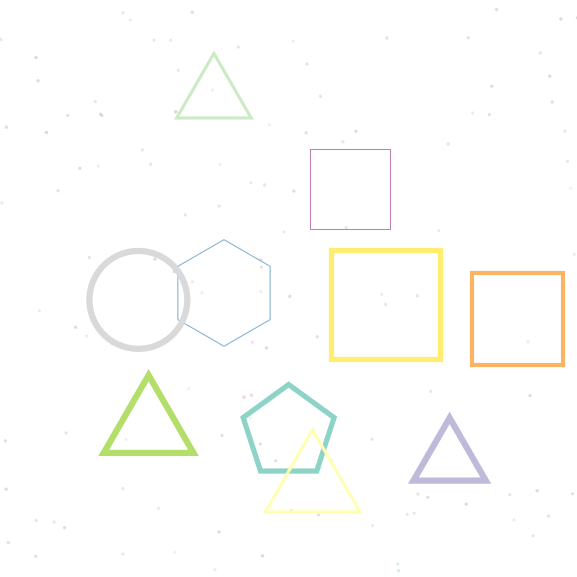[{"shape": "pentagon", "thickness": 2.5, "radius": 0.41, "center": [0.5, 0.25]}, {"shape": "triangle", "thickness": 1.5, "radius": 0.47, "center": [0.541, 0.16]}, {"shape": "triangle", "thickness": 3, "radius": 0.36, "center": [0.779, 0.203]}, {"shape": "hexagon", "thickness": 0.5, "radius": 0.46, "center": [0.388, 0.492]}, {"shape": "square", "thickness": 2, "radius": 0.4, "center": [0.896, 0.447]}, {"shape": "triangle", "thickness": 3, "radius": 0.45, "center": [0.257, 0.26]}, {"shape": "circle", "thickness": 3, "radius": 0.42, "center": [0.24, 0.48]}, {"shape": "square", "thickness": 0.5, "radius": 0.35, "center": [0.607, 0.671]}, {"shape": "triangle", "thickness": 1.5, "radius": 0.37, "center": [0.37, 0.832]}, {"shape": "square", "thickness": 2.5, "radius": 0.47, "center": [0.668, 0.472]}]